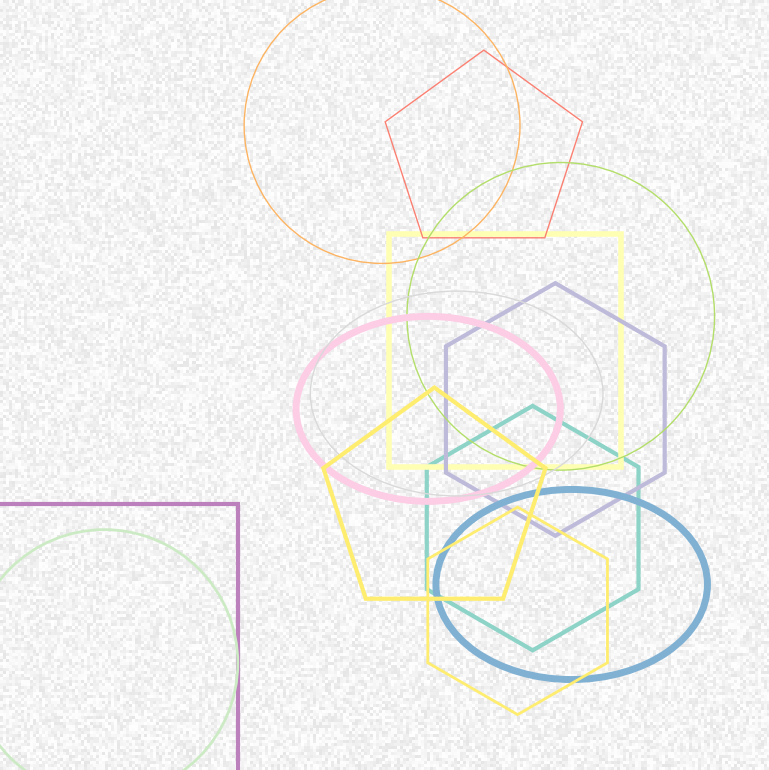[{"shape": "hexagon", "thickness": 1.5, "radius": 0.79, "center": [0.692, 0.314]}, {"shape": "square", "thickness": 2, "radius": 0.75, "center": [0.656, 0.545]}, {"shape": "hexagon", "thickness": 1.5, "radius": 0.82, "center": [0.721, 0.468]}, {"shape": "pentagon", "thickness": 0.5, "radius": 0.67, "center": [0.628, 0.8]}, {"shape": "oval", "thickness": 2.5, "radius": 0.88, "center": [0.742, 0.241]}, {"shape": "circle", "thickness": 0.5, "radius": 0.9, "center": [0.496, 0.837]}, {"shape": "circle", "thickness": 0.5, "radius": 1.0, "center": [0.728, 0.589]}, {"shape": "oval", "thickness": 2.5, "radius": 0.86, "center": [0.556, 0.469]}, {"shape": "oval", "thickness": 0.5, "radius": 0.95, "center": [0.593, 0.489]}, {"shape": "square", "thickness": 1.5, "radius": 0.95, "center": [0.119, 0.156]}, {"shape": "circle", "thickness": 1, "radius": 0.87, "center": [0.136, 0.139]}, {"shape": "hexagon", "thickness": 1, "radius": 0.67, "center": [0.672, 0.207]}, {"shape": "pentagon", "thickness": 1.5, "radius": 0.76, "center": [0.564, 0.345]}]